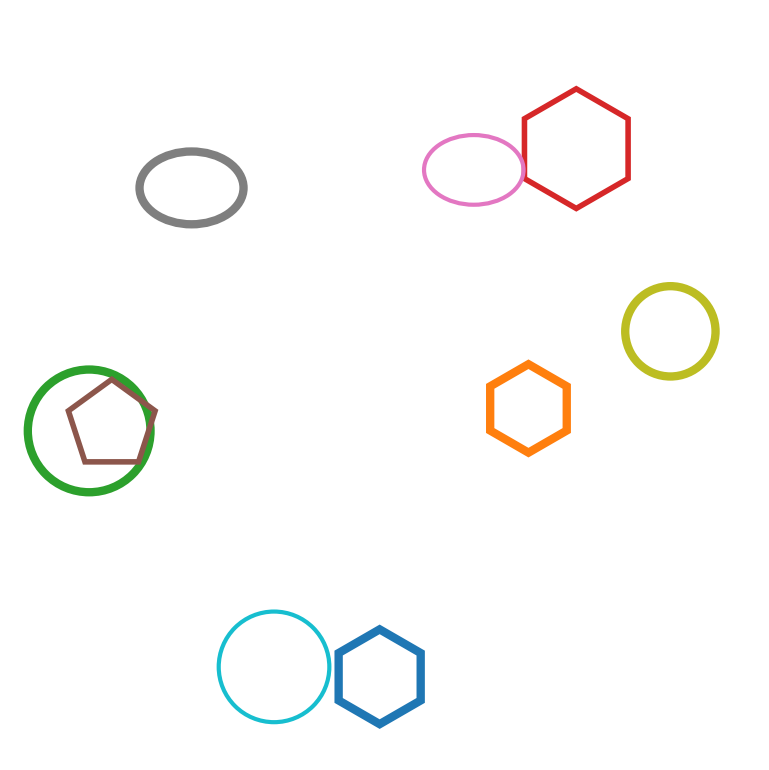[{"shape": "hexagon", "thickness": 3, "radius": 0.31, "center": [0.493, 0.121]}, {"shape": "hexagon", "thickness": 3, "radius": 0.29, "center": [0.686, 0.47]}, {"shape": "circle", "thickness": 3, "radius": 0.4, "center": [0.116, 0.44]}, {"shape": "hexagon", "thickness": 2, "radius": 0.39, "center": [0.748, 0.807]}, {"shape": "pentagon", "thickness": 2, "radius": 0.3, "center": [0.145, 0.448]}, {"shape": "oval", "thickness": 1.5, "radius": 0.32, "center": [0.615, 0.779]}, {"shape": "oval", "thickness": 3, "radius": 0.34, "center": [0.249, 0.756]}, {"shape": "circle", "thickness": 3, "radius": 0.29, "center": [0.871, 0.57]}, {"shape": "circle", "thickness": 1.5, "radius": 0.36, "center": [0.356, 0.134]}]